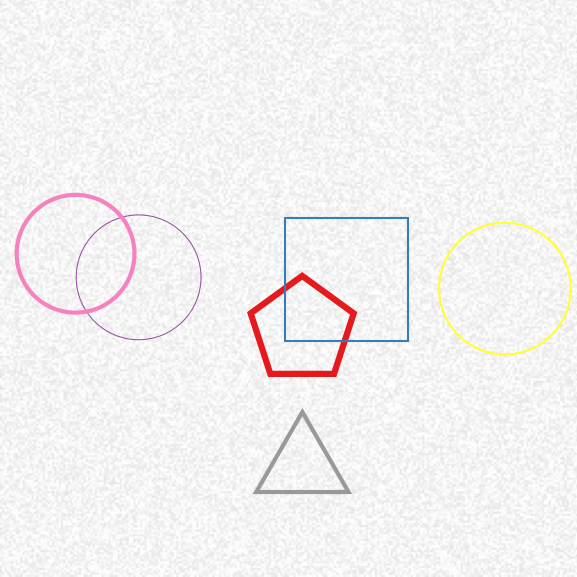[{"shape": "pentagon", "thickness": 3, "radius": 0.47, "center": [0.523, 0.428]}, {"shape": "square", "thickness": 1, "radius": 0.53, "center": [0.6, 0.515]}, {"shape": "circle", "thickness": 0.5, "radius": 0.54, "center": [0.24, 0.519]}, {"shape": "circle", "thickness": 1, "radius": 0.57, "center": [0.874, 0.499]}, {"shape": "circle", "thickness": 2, "radius": 0.51, "center": [0.131, 0.56]}, {"shape": "triangle", "thickness": 2, "radius": 0.46, "center": [0.524, 0.193]}]